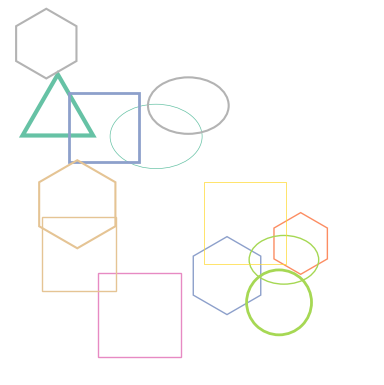[{"shape": "triangle", "thickness": 3, "radius": 0.53, "center": [0.15, 0.701]}, {"shape": "oval", "thickness": 0.5, "radius": 0.6, "center": [0.406, 0.646]}, {"shape": "hexagon", "thickness": 1, "radius": 0.4, "center": [0.781, 0.368]}, {"shape": "square", "thickness": 2, "radius": 0.45, "center": [0.269, 0.669]}, {"shape": "hexagon", "thickness": 1, "radius": 0.51, "center": [0.59, 0.284]}, {"shape": "square", "thickness": 1, "radius": 0.54, "center": [0.362, 0.182]}, {"shape": "oval", "thickness": 1, "radius": 0.45, "center": [0.737, 0.325]}, {"shape": "circle", "thickness": 2, "radius": 0.42, "center": [0.725, 0.215]}, {"shape": "square", "thickness": 0.5, "radius": 0.53, "center": [0.636, 0.421]}, {"shape": "hexagon", "thickness": 1.5, "radius": 0.57, "center": [0.201, 0.469]}, {"shape": "square", "thickness": 1, "radius": 0.48, "center": [0.205, 0.34]}, {"shape": "hexagon", "thickness": 1.5, "radius": 0.45, "center": [0.12, 0.887]}, {"shape": "oval", "thickness": 1.5, "radius": 0.52, "center": [0.489, 0.726]}]